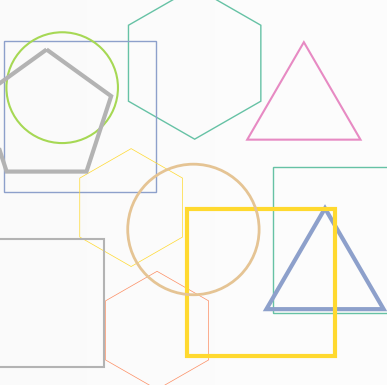[{"shape": "hexagon", "thickness": 1, "radius": 0.99, "center": [0.502, 0.836]}, {"shape": "square", "thickness": 1, "radius": 0.95, "center": [0.895, 0.376]}, {"shape": "hexagon", "thickness": 0.5, "radius": 0.77, "center": [0.405, 0.142]}, {"shape": "square", "thickness": 1, "radius": 0.98, "center": [0.205, 0.697]}, {"shape": "triangle", "thickness": 3, "radius": 0.87, "center": [0.839, 0.284]}, {"shape": "triangle", "thickness": 1.5, "radius": 0.84, "center": [0.784, 0.722]}, {"shape": "circle", "thickness": 1.5, "radius": 0.72, "center": [0.16, 0.772]}, {"shape": "hexagon", "thickness": 0.5, "radius": 0.77, "center": [0.338, 0.461]}, {"shape": "square", "thickness": 3, "radius": 0.95, "center": [0.673, 0.266]}, {"shape": "circle", "thickness": 2, "radius": 0.85, "center": [0.499, 0.404]}, {"shape": "pentagon", "thickness": 3, "radius": 0.88, "center": [0.12, 0.696]}, {"shape": "square", "thickness": 1.5, "radius": 0.84, "center": [0.101, 0.213]}]